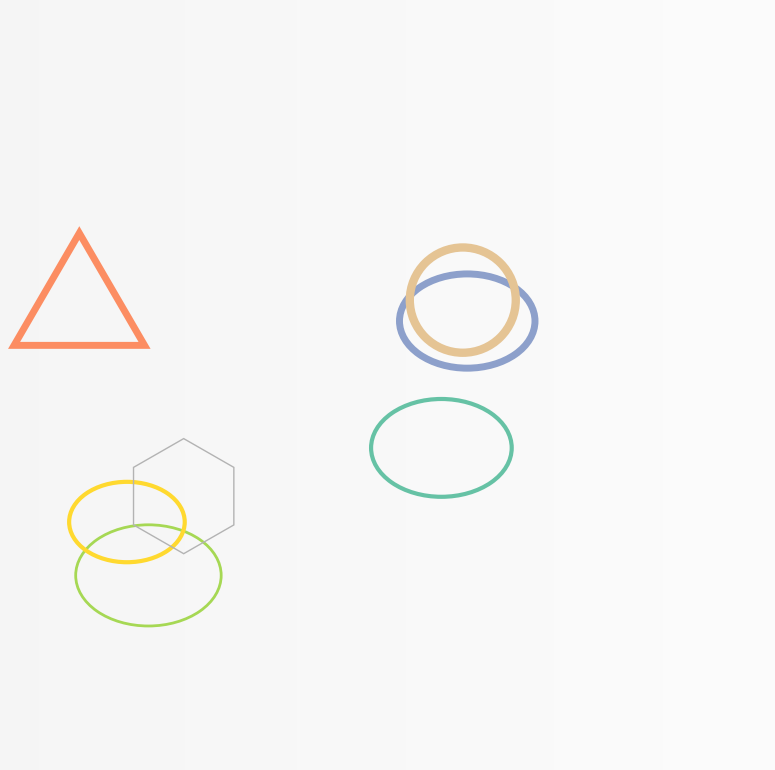[{"shape": "oval", "thickness": 1.5, "radius": 0.45, "center": [0.57, 0.418]}, {"shape": "triangle", "thickness": 2.5, "radius": 0.49, "center": [0.102, 0.6]}, {"shape": "oval", "thickness": 2.5, "radius": 0.44, "center": [0.603, 0.583]}, {"shape": "oval", "thickness": 1, "radius": 0.47, "center": [0.192, 0.253]}, {"shape": "oval", "thickness": 1.5, "radius": 0.37, "center": [0.164, 0.322]}, {"shape": "circle", "thickness": 3, "radius": 0.34, "center": [0.597, 0.61]}, {"shape": "hexagon", "thickness": 0.5, "radius": 0.37, "center": [0.237, 0.356]}]